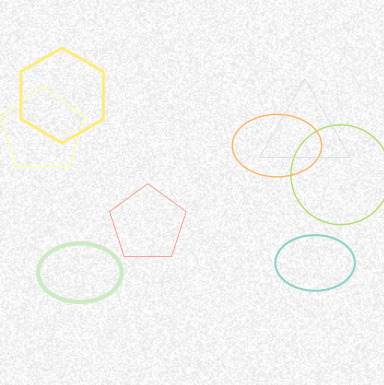[{"shape": "oval", "thickness": 1.5, "radius": 0.52, "center": [0.818, 0.317]}, {"shape": "pentagon", "thickness": 1, "radius": 0.58, "center": [0.111, 0.66]}, {"shape": "pentagon", "thickness": 0.5, "radius": 0.52, "center": [0.384, 0.418]}, {"shape": "oval", "thickness": 1, "radius": 0.58, "center": [0.719, 0.622]}, {"shape": "circle", "thickness": 1, "radius": 0.65, "center": [0.885, 0.546]}, {"shape": "triangle", "thickness": 0.5, "radius": 0.68, "center": [0.792, 0.659]}, {"shape": "oval", "thickness": 3, "radius": 0.54, "center": [0.208, 0.292]}, {"shape": "hexagon", "thickness": 2, "radius": 0.62, "center": [0.161, 0.752]}]